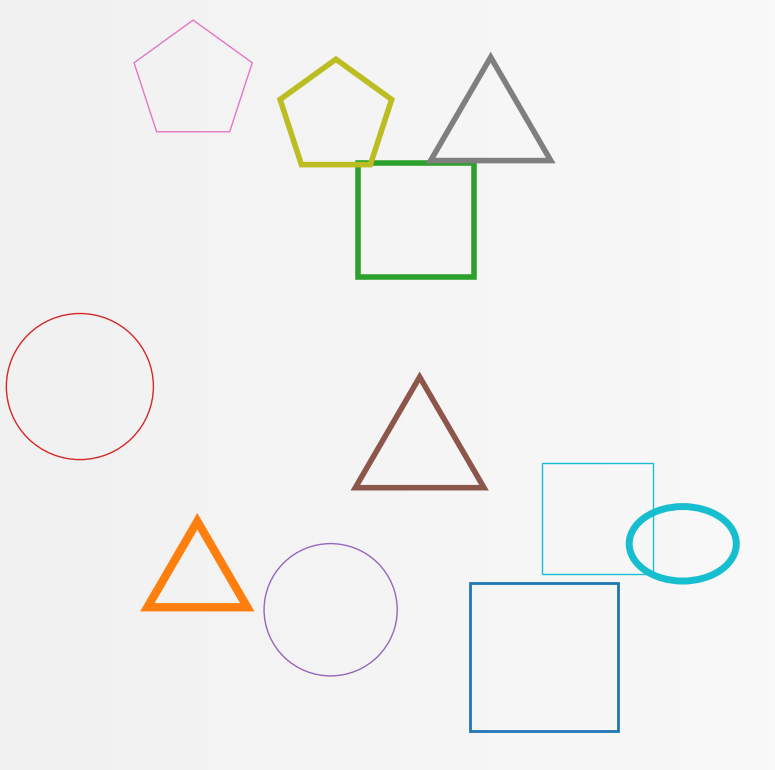[{"shape": "square", "thickness": 1, "radius": 0.48, "center": [0.701, 0.147]}, {"shape": "triangle", "thickness": 3, "radius": 0.37, "center": [0.255, 0.249]}, {"shape": "square", "thickness": 2, "radius": 0.37, "center": [0.537, 0.714]}, {"shape": "circle", "thickness": 0.5, "radius": 0.47, "center": [0.103, 0.498]}, {"shape": "circle", "thickness": 0.5, "radius": 0.43, "center": [0.427, 0.208]}, {"shape": "triangle", "thickness": 2, "radius": 0.48, "center": [0.541, 0.415]}, {"shape": "pentagon", "thickness": 0.5, "radius": 0.4, "center": [0.249, 0.894]}, {"shape": "triangle", "thickness": 2, "radius": 0.45, "center": [0.633, 0.836]}, {"shape": "pentagon", "thickness": 2, "radius": 0.38, "center": [0.433, 0.847]}, {"shape": "square", "thickness": 0.5, "radius": 0.36, "center": [0.771, 0.327]}, {"shape": "oval", "thickness": 2.5, "radius": 0.35, "center": [0.881, 0.294]}]